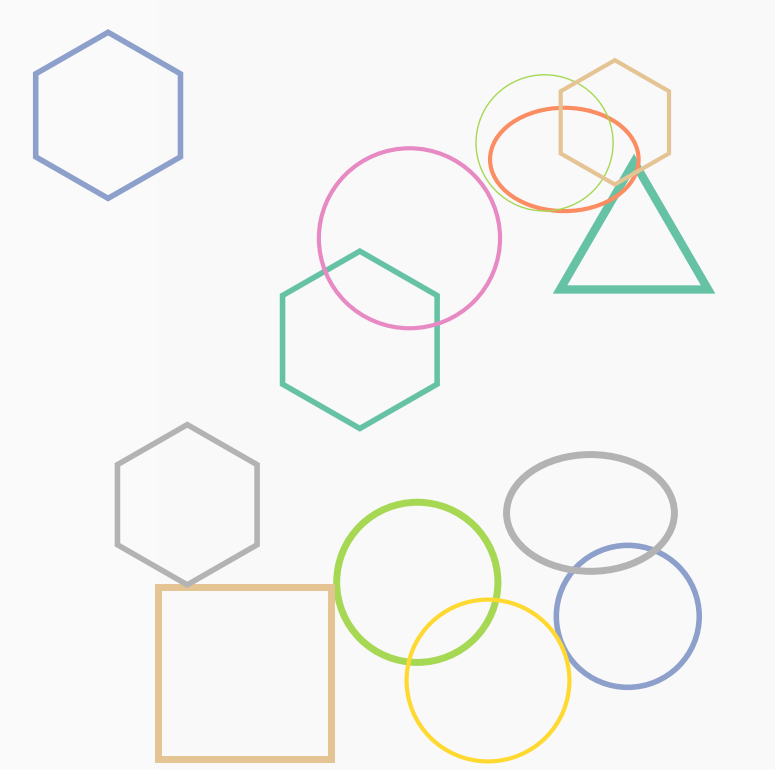[{"shape": "triangle", "thickness": 3, "radius": 0.55, "center": [0.818, 0.679]}, {"shape": "hexagon", "thickness": 2, "radius": 0.58, "center": [0.464, 0.559]}, {"shape": "oval", "thickness": 1.5, "radius": 0.48, "center": [0.728, 0.793]}, {"shape": "circle", "thickness": 2, "radius": 0.46, "center": [0.81, 0.2]}, {"shape": "hexagon", "thickness": 2, "radius": 0.54, "center": [0.139, 0.85]}, {"shape": "circle", "thickness": 1.5, "radius": 0.58, "center": [0.528, 0.691]}, {"shape": "circle", "thickness": 2.5, "radius": 0.52, "center": [0.538, 0.244]}, {"shape": "circle", "thickness": 0.5, "radius": 0.44, "center": [0.703, 0.814]}, {"shape": "circle", "thickness": 1.5, "radius": 0.53, "center": [0.63, 0.116]}, {"shape": "square", "thickness": 2.5, "radius": 0.56, "center": [0.315, 0.126]}, {"shape": "hexagon", "thickness": 1.5, "radius": 0.4, "center": [0.793, 0.841]}, {"shape": "oval", "thickness": 2.5, "radius": 0.54, "center": [0.762, 0.334]}, {"shape": "hexagon", "thickness": 2, "radius": 0.52, "center": [0.242, 0.345]}]